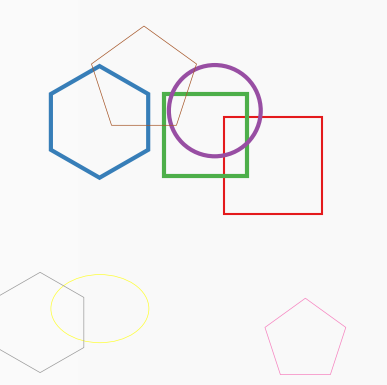[{"shape": "square", "thickness": 1.5, "radius": 0.63, "center": [0.705, 0.57]}, {"shape": "hexagon", "thickness": 3, "radius": 0.73, "center": [0.257, 0.683]}, {"shape": "square", "thickness": 3, "radius": 0.54, "center": [0.53, 0.649]}, {"shape": "circle", "thickness": 3, "radius": 0.59, "center": [0.554, 0.713]}, {"shape": "oval", "thickness": 0.5, "radius": 0.63, "center": [0.258, 0.198]}, {"shape": "pentagon", "thickness": 0.5, "radius": 0.71, "center": [0.372, 0.79]}, {"shape": "pentagon", "thickness": 0.5, "radius": 0.55, "center": [0.788, 0.116]}, {"shape": "hexagon", "thickness": 0.5, "radius": 0.65, "center": [0.104, 0.162]}]